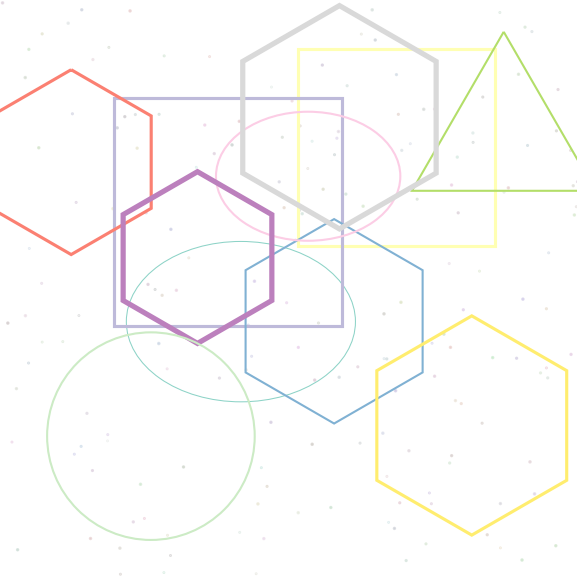[{"shape": "oval", "thickness": 0.5, "radius": 0.99, "center": [0.417, 0.442]}, {"shape": "square", "thickness": 1.5, "radius": 0.85, "center": [0.686, 0.744]}, {"shape": "square", "thickness": 1.5, "radius": 0.99, "center": [0.394, 0.632]}, {"shape": "hexagon", "thickness": 1.5, "radius": 0.8, "center": [0.123, 0.718]}, {"shape": "hexagon", "thickness": 1, "radius": 0.88, "center": [0.579, 0.443]}, {"shape": "triangle", "thickness": 1, "radius": 0.92, "center": [0.872, 0.761]}, {"shape": "oval", "thickness": 1, "radius": 0.8, "center": [0.534, 0.694]}, {"shape": "hexagon", "thickness": 2.5, "radius": 0.97, "center": [0.588, 0.796]}, {"shape": "hexagon", "thickness": 2.5, "radius": 0.74, "center": [0.342, 0.553]}, {"shape": "circle", "thickness": 1, "radius": 0.9, "center": [0.261, 0.244]}, {"shape": "hexagon", "thickness": 1.5, "radius": 0.95, "center": [0.817, 0.262]}]